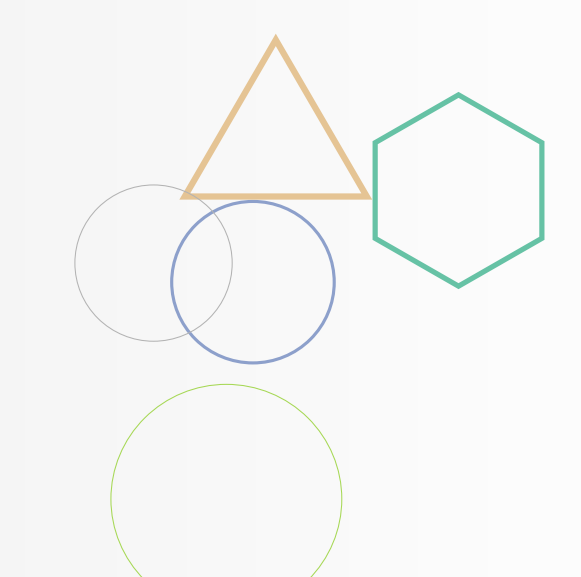[{"shape": "hexagon", "thickness": 2.5, "radius": 0.83, "center": [0.789, 0.669]}, {"shape": "circle", "thickness": 1.5, "radius": 0.7, "center": [0.435, 0.511]}, {"shape": "circle", "thickness": 0.5, "radius": 0.99, "center": [0.389, 0.135]}, {"shape": "triangle", "thickness": 3, "radius": 0.9, "center": [0.474, 0.749]}, {"shape": "circle", "thickness": 0.5, "radius": 0.68, "center": [0.264, 0.544]}]